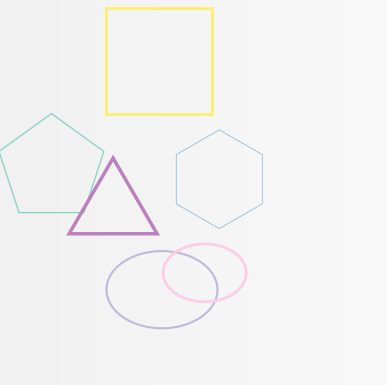[{"shape": "pentagon", "thickness": 1, "radius": 0.71, "center": [0.133, 0.563]}, {"shape": "oval", "thickness": 1.5, "radius": 0.72, "center": [0.418, 0.248]}, {"shape": "hexagon", "thickness": 0.5, "radius": 0.64, "center": [0.566, 0.534]}, {"shape": "oval", "thickness": 2, "radius": 0.54, "center": [0.528, 0.291]}, {"shape": "triangle", "thickness": 2.5, "radius": 0.66, "center": [0.292, 0.458]}, {"shape": "square", "thickness": 2, "radius": 0.69, "center": [0.411, 0.842]}]